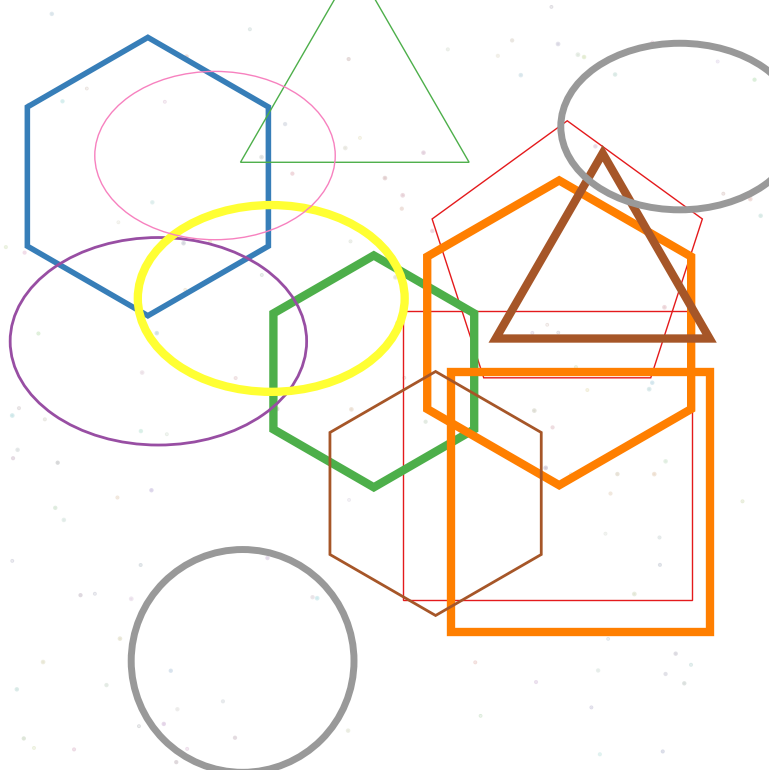[{"shape": "square", "thickness": 0.5, "radius": 0.94, "center": [0.711, 0.409]}, {"shape": "pentagon", "thickness": 0.5, "radius": 0.92, "center": [0.737, 0.659]}, {"shape": "hexagon", "thickness": 2, "radius": 0.9, "center": [0.192, 0.771]}, {"shape": "triangle", "thickness": 0.5, "radius": 0.86, "center": [0.461, 0.875]}, {"shape": "hexagon", "thickness": 3, "radius": 0.75, "center": [0.485, 0.518]}, {"shape": "oval", "thickness": 1, "radius": 0.96, "center": [0.206, 0.557]}, {"shape": "square", "thickness": 3, "radius": 0.84, "center": [0.754, 0.348]}, {"shape": "hexagon", "thickness": 3, "radius": 0.99, "center": [0.726, 0.568]}, {"shape": "oval", "thickness": 3, "radius": 0.87, "center": [0.352, 0.612]}, {"shape": "triangle", "thickness": 3, "radius": 0.8, "center": [0.783, 0.641]}, {"shape": "hexagon", "thickness": 1, "radius": 0.79, "center": [0.566, 0.359]}, {"shape": "oval", "thickness": 0.5, "radius": 0.78, "center": [0.279, 0.798]}, {"shape": "oval", "thickness": 2.5, "radius": 0.77, "center": [0.883, 0.836]}, {"shape": "circle", "thickness": 2.5, "radius": 0.72, "center": [0.315, 0.142]}]